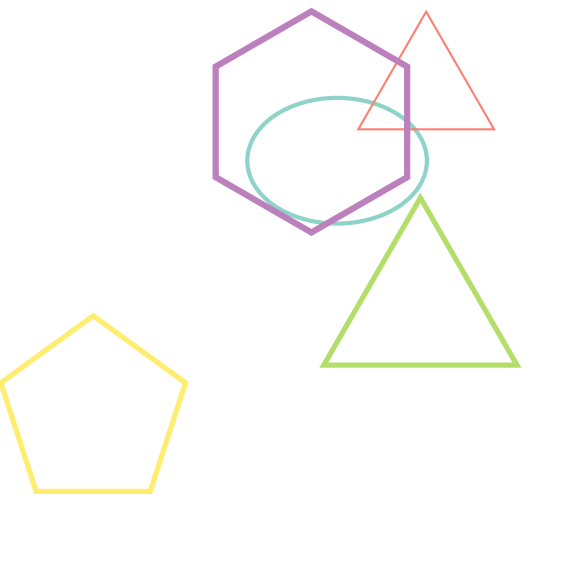[{"shape": "oval", "thickness": 2, "radius": 0.78, "center": [0.584, 0.721]}, {"shape": "triangle", "thickness": 1, "radius": 0.68, "center": [0.738, 0.843]}, {"shape": "triangle", "thickness": 2.5, "radius": 0.97, "center": [0.728, 0.464]}, {"shape": "hexagon", "thickness": 3, "radius": 0.96, "center": [0.539, 0.788]}, {"shape": "pentagon", "thickness": 2.5, "radius": 0.84, "center": [0.161, 0.284]}]